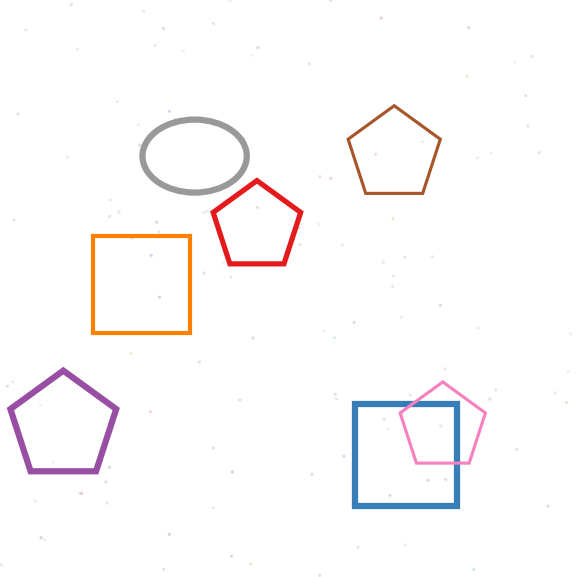[{"shape": "pentagon", "thickness": 2.5, "radius": 0.4, "center": [0.445, 0.607]}, {"shape": "square", "thickness": 3, "radius": 0.44, "center": [0.703, 0.211]}, {"shape": "pentagon", "thickness": 3, "radius": 0.48, "center": [0.11, 0.261]}, {"shape": "square", "thickness": 2, "radius": 0.42, "center": [0.244, 0.507]}, {"shape": "pentagon", "thickness": 1.5, "radius": 0.42, "center": [0.683, 0.732]}, {"shape": "pentagon", "thickness": 1.5, "radius": 0.39, "center": [0.767, 0.26]}, {"shape": "oval", "thickness": 3, "radius": 0.45, "center": [0.337, 0.729]}]